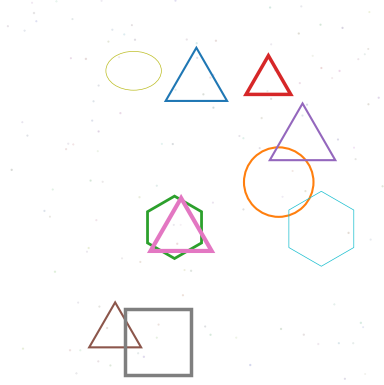[{"shape": "triangle", "thickness": 1.5, "radius": 0.46, "center": [0.51, 0.784]}, {"shape": "circle", "thickness": 1.5, "radius": 0.45, "center": [0.724, 0.527]}, {"shape": "hexagon", "thickness": 2, "radius": 0.41, "center": [0.453, 0.41]}, {"shape": "triangle", "thickness": 2.5, "radius": 0.34, "center": [0.697, 0.788]}, {"shape": "triangle", "thickness": 1.5, "radius": 0.49, "center": [0.786, 0.633]}, {"shape": "triangle", "thickness": 1.5, "radius": 0.39, "center": [0.299, 0.137]}, {"shape": "triangle", "thickness": 3, "radius": 0.46, "center": [0.47, 0.394]}, {"shape": "square", "thickness": 2.5, "radius": 0.43, "center": [0.411, 0.111]}, {"shape": "oval", "thickness": 0.5, "radius": 0.36, "center": [0.347, 0.816]}, {"shape": "hexagon", "thickness": 0.5, "radius": 0.49, "center": [0.835, 0.406]}]